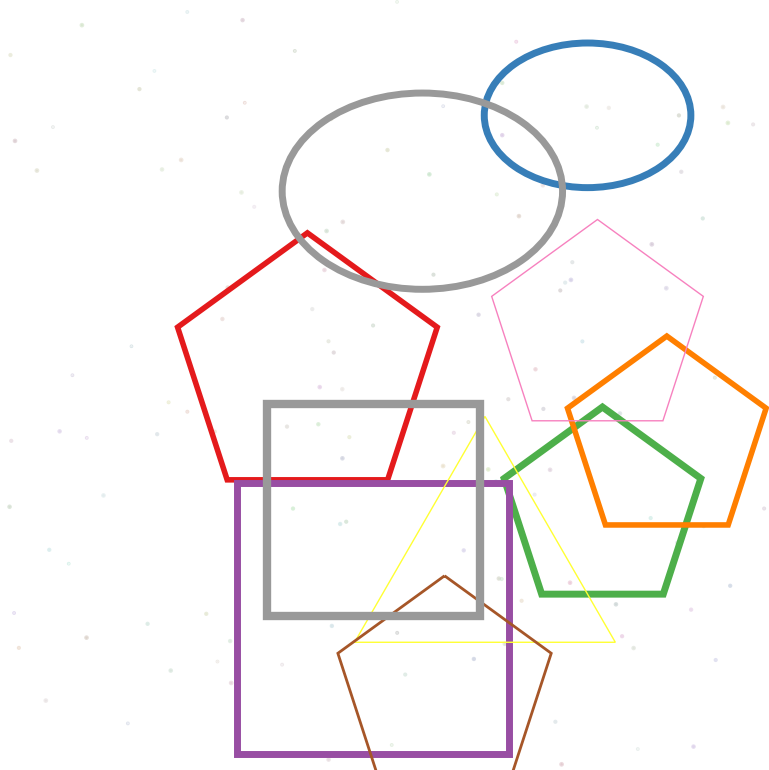[{"shape": "pentagon", "thickness": 2, "radius": 0.89, "center": [0.399, 0.52]}, {"shape": "oval", "thickness": 2.5, "radius": 0.67, "center": [0.763, 0.85]}, {"shape": "pentagon", "thickness": 2.5, "radius": 0.67, "center": [0.782, 0.337]}, {"shape": "square", "thickness": 2.5, "radius": 0.88, "center": [0.485, 0.197]}, {"shape": "pentagon", "thickness": 2, "radius": 0.68, "center": [0.866, 0.428]}, {"shape": "triangle", "thickness": 0.5, "radius": 0.98, "center": [0.63, 0.264]}, {"shape": "pentagon", "thickness": 1, "radius": 0.73, "center": [0.577, 0.107]}, {"shape": "pentagon", "thickness": 0.5, "radius": 0.72, "center": [0.776, 0.57]}, {"shape": "oval", "thickness": 2.5, "radius": 0.91, "center": [0.549, 0.752]}, {"shape": "square", "thickness": 3, "radius": 0.69, "center": [0.485, 0.338]}]